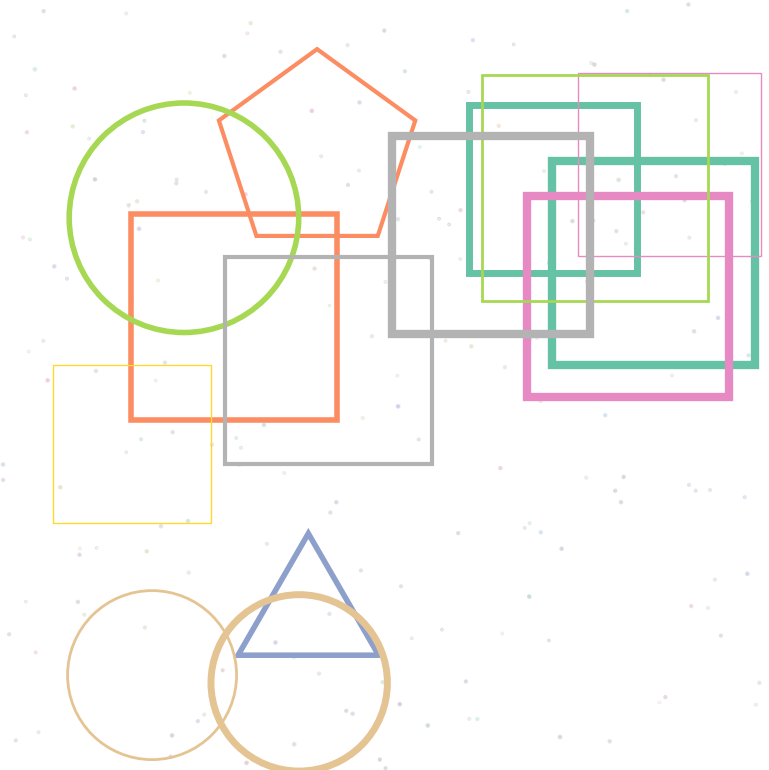[{"shape": "square", "thickness": 2.5, "radius": 0.55, "center": [0.718, 0.755]}, {"shape": "square", "thickness": 3, "radius": 0.66, "center": [0.849, 0.658]}, {"shape": "pentagon", "thickness": 1.5, "radius": 0.67, "center": [0.412, 0.802]}, {"shape": "square", "thickness": 2, "radius": 0.67, "center": [0.303, 0.588]}, {"shape": "triangle", "thickness": 2, "radius": 0.53, "center": [0.4, 0.202]}, {"shape": "square", "thickness": 0.5, "radius": 0.59, "center": [0.869, 0.787]}, {"shape": "square", "thickness": 3, "radius": 0.65, "center": [0.816, 0.615]}, {"shape": "square", "thickness": 1, "radius": 0.73, "center": [0.773, 0.755]}, {"shape": "circle", "thickness": 2, "radius": 0.75, "center": [0.239, 0.717]}, {"shape": "square", "thickness": 0.5, "radius": 0.51, "center": [0.171, 0.424]}, {"shape": "circle", "thickness": 2.5, "radius": 0.57, "center": [0.389, 0.113]}, {"shape": "circle", "thickness": 1, "radius": 0.55, "center": [0.197, 0.123]}, {"shape": "square", "thickness": 3, "radius": 0.64, "center": [0.638, 0.694]}, {"shape": "square", "thickness": 1.5, "radius": 0.67, "center": [0.427, 0.531]}]